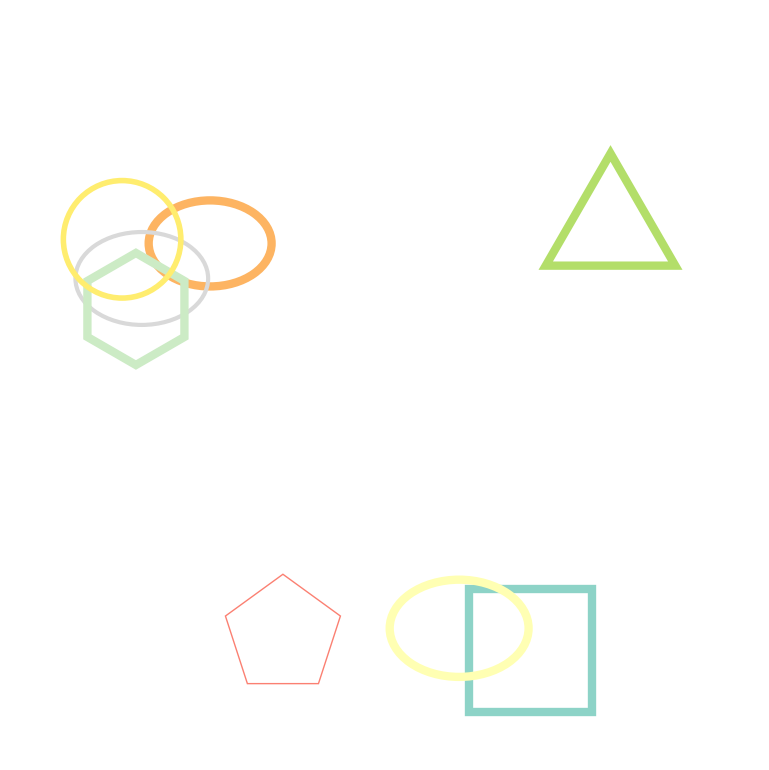[{"shape": "square", "thickness": 3, "radius": 0.4, "center": [0.689, 0.155]}, {"shape": "oval", "thickness": 3, "radius": 0.45, "center": [0.596, 0.184]}, {"shape": "pentagon", "thickness": 0.5, "radius": 0.39, "center": [0.367, 0.176]}, {"shape": "oval", "thickness": 3, "radius": 0.4, "center": [0.273, 0.684]}, {"shape": "triangle", "thickness": 3, "radius": 0.49, "center": [0.793, 0.704]}, {"shape": "oval", "thickness": 1.5, "radius": 0.43, "center": [0.184, 0.638]}, {"shape": "hexagon", "thickness": 3, "radius": 0.36, "center": [0.177, 0.599]}, {"shape": "circle", "thickness": 2, "radius": 0.38, "center": [0.159, 0.689]}]